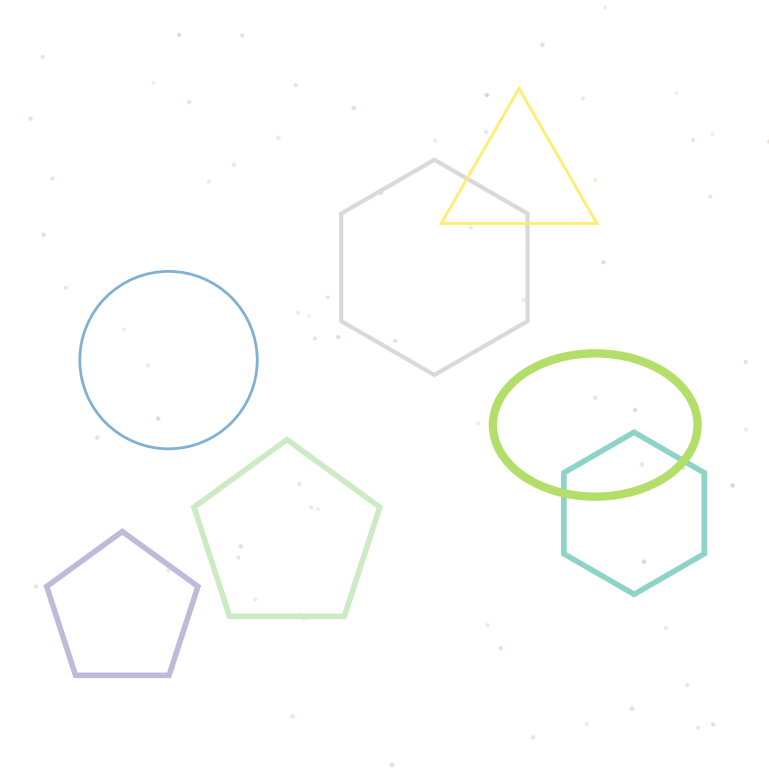[{"shape": "hexagon", "thickness": 2, "radius": 0.53, "center": [0.823, 0.333]}, {"shape": "pentagon", "thickness": 2, "radius": 0.52, "center": [0.159, 0.206]}, {"shape": "circle", "thickness": 1, "radius": 0.58, "center": [0.219, 0.532]}, {"shape": "oval", "thickness": 3, "radius": 0.66, "center": [0.773, 0.448]}, {"shape": "hexagon", "thickness": 1.5, "radius": 0.7, "center": [0.564, 0.653]}, {"shape": "pentagon", "thickness": 2, "radius": 0.63, "center": [0.373, 0.302]}, {"shape": "triangle", "thickness": 1, "radius": 0.58, "center": [0.674, 0.768]}]